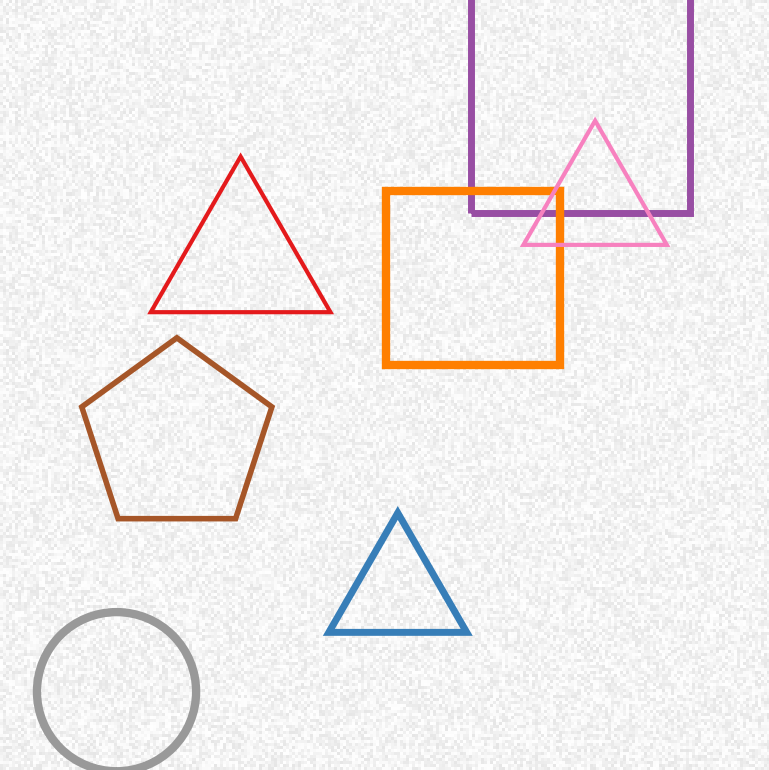[{"shape": "triangle", "thickness": 1.5, "radius": 0.67, "center": [0.312, 0.662]}, {"shape": "triangle", "thickness": 2.5, "radius": 0.52, "center": [0.517, 0.23]}, {"shape": "square", "thickness": 2.5, "radius": 0.71, "center": [0.754, 0.865]}, {"shape": "square", "thickness": 3, "radius": 0.57, "center": [0.614, 0.639]}, {"shape": "pentagon", "thickness": 2, "radius": 0.65, "center": [0.23, 0.431]}, {"shape": "triangle", "thickness": 1.5, "radius": 0.54, "center": [0.773, 0.736]}, {"shape": "circle", "thickness": 3, "radius": 0.52, "center": [0.151, 0.102]}]